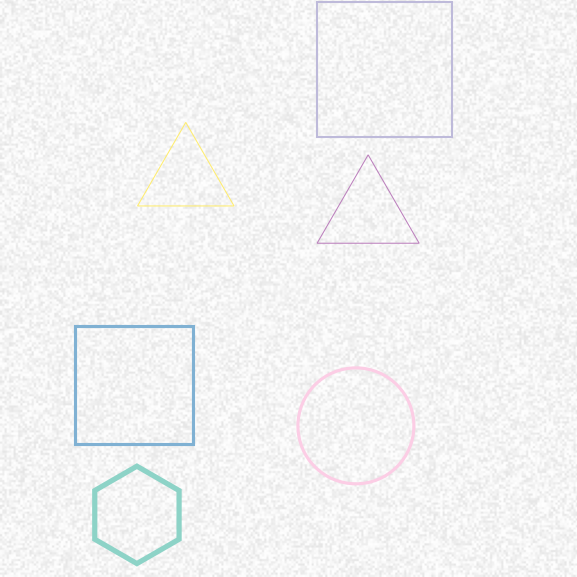[{"shape": "hexagon", "thickness": 2.5, "radius": 0.42, "center": [0.237, 0.108]}, {"shape": "square", "thickness": 1, "radius": 0.58, "center": [0.666, 0.879]}, {"shape": "square", "thickness": 1.5, "radius": 0.51, "center": [0.232, 0.332]}, {"shape": "circle", "thickness": 1.5, "radius": 0.5, "center": [0.616, 0.262]}, {"shape": "triangle", "thickness": 0.5, "radius": 0.51, "center": [0.637, 0.629]}, {"shape": "triangle", "thickness": 0.5, "radius": 0.48, "center": [0.322, 0.691]}]